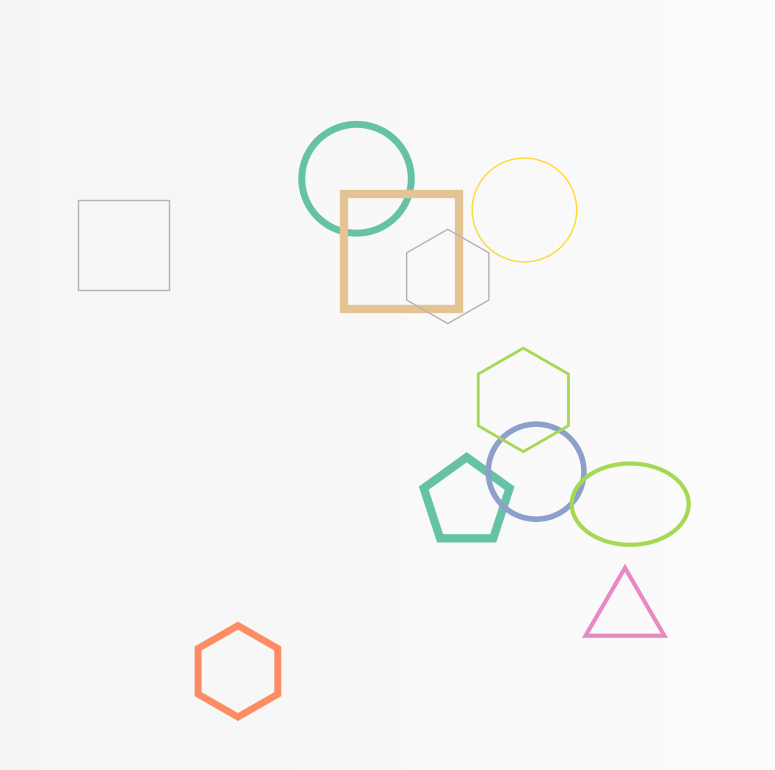[{"shape": "circle", "thickness": 2.5, "radius": 0.35, "center": [0.46, 0.768]}, {"shape": "pentagon", "thickness": 3, "radius": 0.29, "center": [0.602, 0.348]}, {"shape": "hexagon", "thickness": 2.5, "radius": 0.3, "center": [0.307, 0.128]}, {"shape": "circle", "thickness": 2, "radius": 0.31, "center": [0.692, 0.387]}, {"shape": "triangle", "thickness": 1.5, "radius": 0.29, "center": [0.806, 0.204]}, {"shape": "oval", "thickness": 1.5, "radius": 0.38, "center": [0.813, 0.345]}, {"shape": "hexagon", "thickness": 1, "radius": 0.34, "center": [0.675, 0.481]}, {"shape": "circle", "thickness": 0.5, "radius": 0.34, "center": [0.677, 0.727]}, {"shape": "square", "thickness": 3, "radius": 0.37, "center": [0.518, 0.673]}, {"shape": "hexagon", "thickness": 0.5, "radius": 0.31, "center": [0.578, 0.641]}, {"shape": "square", "thickness": 0.5, "radius": 0.29, "center": [0.159, 0.682]}]